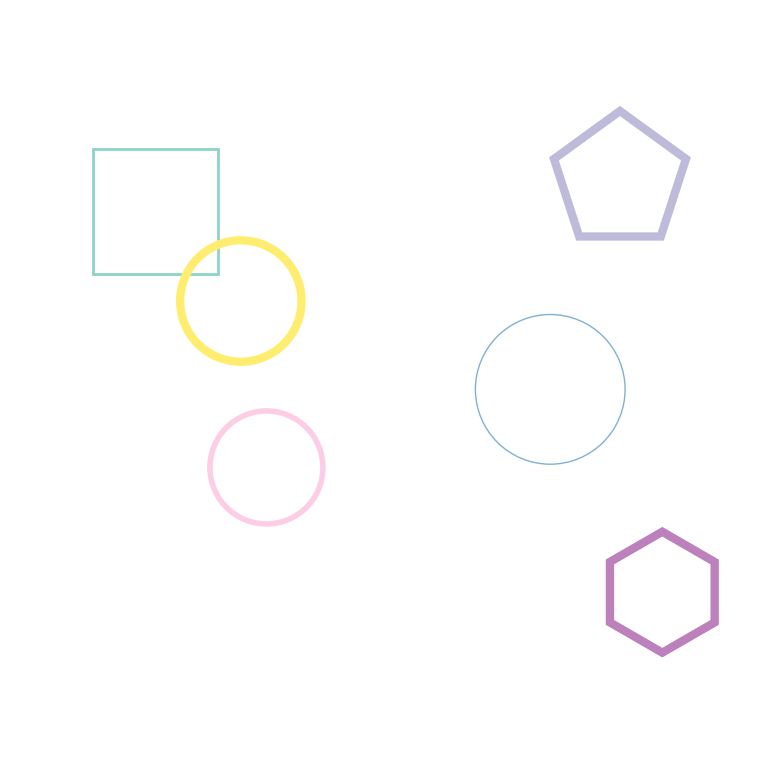[{"shape": "square", "thickness": 1, "radius": 0.41, "center": [0.202, 0.725]}, {"shape": "pentagon", "thickness": 3, "radius": 0.45, "center": [0.805, 0.766]}, {"shape": "circle", "thickness": 0.5, "radius": 0.49, "center": [0.715, 0.494]}, {"shape": "circle", "thickness": 2, "radius": 0.37, "center": [0.346, 0.393]}, {"shape": "hexagon", "thickness": 3, "radius": 0.39, "center": [0.86, 0.231]}, {"shape": "circle", "thickness": 3, "radius": 0.39, "center": [0.313, 0.609]}]